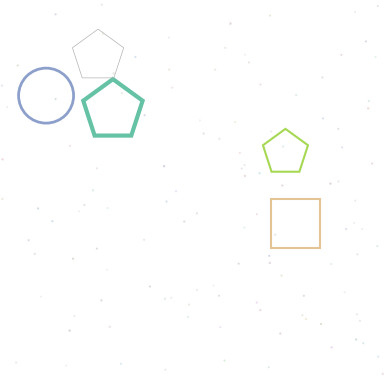[{"shape": "pentagon", "thickness": 3, "radius": 0.41, "center": [0.293, 0.713]}, {"shape": "circle", "thickness": 2, "radius": 0.36, "center": [0.12, 0.752]}, {"shape": "pentagon", "thickness": 1.5, "radius": 0.31, "center": [0.741, 0.604]}, {"shape": "square", "thickness": 1.5, "radius": 0.32, "center": [0.767, 0.419]}, {"shape": "pentagon", "thickness": 0.5, "radius": 0.35, "center": [0.255, 0.854]}]